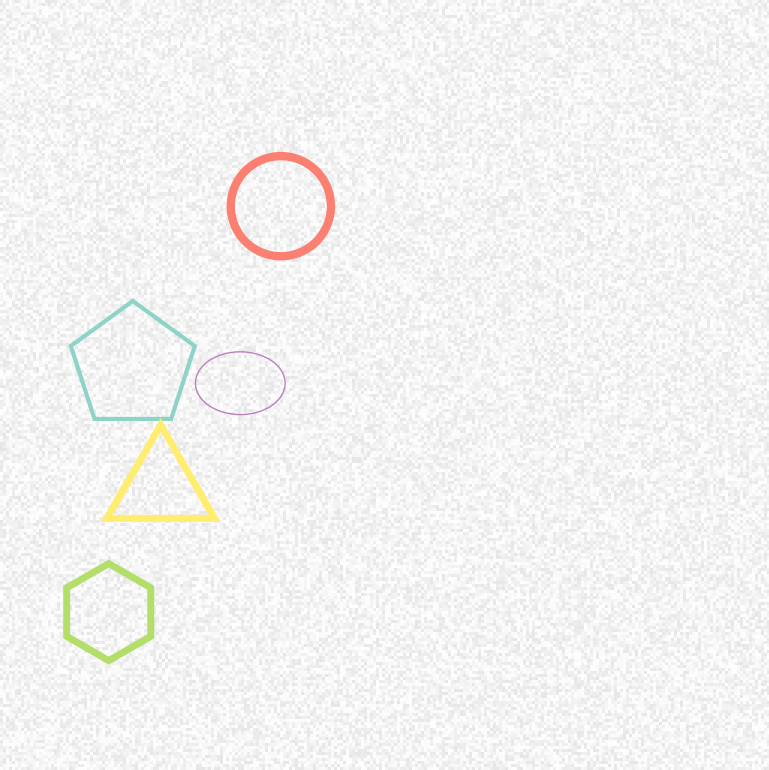[{"shape": "pentagon", "thickness": 1.5, "radius": 0.42, "center": [0.172, 0.524]}, {"shape": "circle", "thickness": 3, "radius": 0.33, "center": [0.365, 0.732]}, {"shape": "hexagon", "thickness": 2.5, "radius": 0.32, "center": [0.141, 0.205]}, {"shape": "oval", "thickness": 0.5, "radius": 0.29, "center": [0.312, 0.502]}, {"shape": "triangle", "thickness": 2.5, "radius": 0.4, "center": [0.209, 0.367]}]